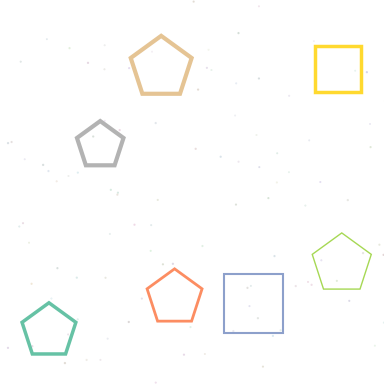[{"shape": "pentagon", "thickness": 2.5, "radius": 0.37, "center": [0.127, 0.14]}, {"shape": "pentagon", "thickness": 2, "radius": 0.38, "center": [0.453, 0.227]}, {"shape": "square", "thickness": 1.5, "radius": 0.38, "center": [0.659, 0.211]}, {"shape": "pentagon", "thickness": 1, "radius": 0.4, "center": [0.888, 0.314]}, {"shape": "square", "thickness": 2.5, "radius": 0.3, "center": [0.878, 0.82]}, {"shape": "pentagon", "thickness": 3, "radius": 0.42, "center": [0.419, 0.824]}, {"shape": "pentagon", "thickness": 3, "radius": 0.32, "center": [0.26, 0.622]}]